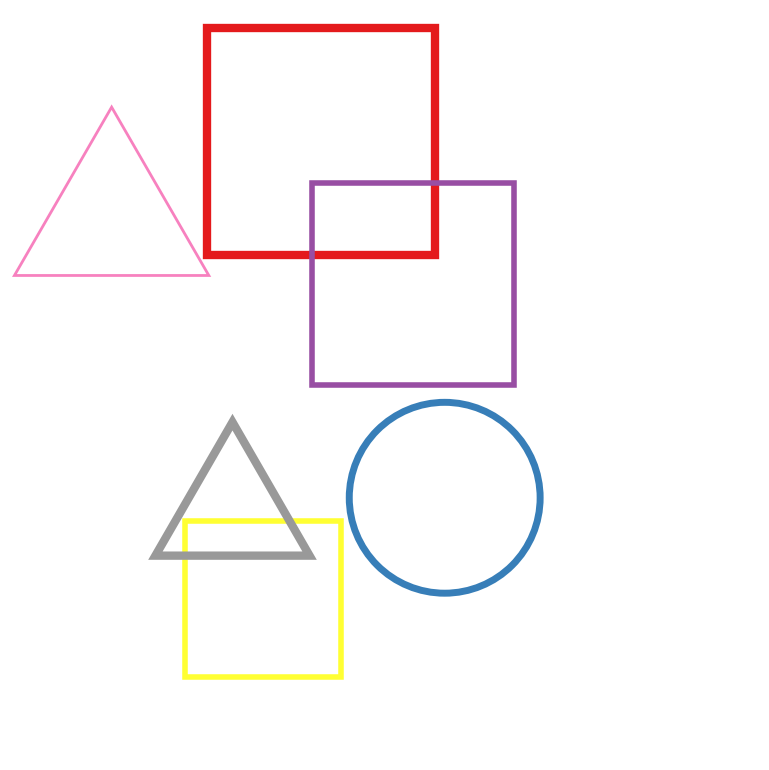[{"shape": "square", "thickness": 3, "radius": 0.74, "center": [0.417, 0.816]}, {"shape": "circle", "thickness": 2.5, "radius": 0.62, "center": [0.578, 0.354]}, {"shape": "square", "thickness": 2, "radius": 0.66, "center": [0.536, 0.631]}, {"shape": "square", "thickness": 2, "radius": 0.51, "center": [0.342, 0.223]}, {"shape": "triangle", "thickness": 1, "radius": 0.73, "center": [0.145, 0.715]}, {"shape": "triangle", "thickness": 3, "radius": 0.58, "center": [0.302, 0.336]}]